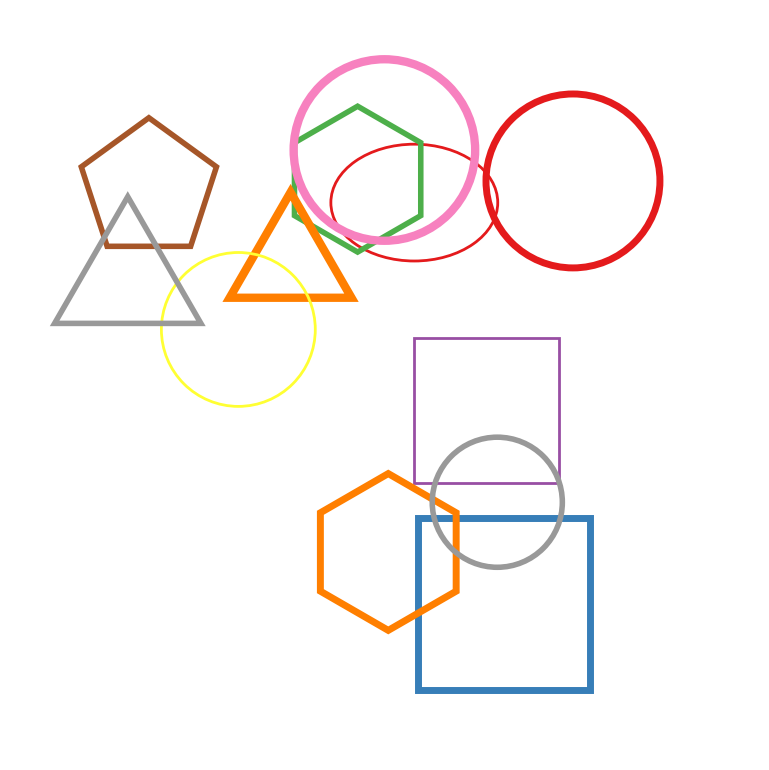[{"shape": "circle", "thickness": 2.5, "radius": 0.56, "center": [0.744, 0.765]}, {"shape": "oval", "thickness": 1, "radius": 0.54, "center": [0.538, 0.737]}, {"shape": "square", "thickness": 2.5, "radius": 0.56, "center": [0.655, 0.216]}, {"shape": "hexagon", "thickness": 2, "radius": 0.47, "center": [0.464, 0.767]}, {"shape": "square", "thickness": 1, "radius": 0.47, "center": [0.632, 0.467]}, {"shape": "hexagon", "thickness": 2.5, "radius": 0.51, "center": [0.504, 0.283]}, {"shape": "triangle", "thickness": 3, "radius": 0.46, "center": [0.377, 0.659]}, {"shape": "circle", "thickness": 1, "radius": 0.5, "center": [0.31, 0.572]}, {"shape": "pentagon", "thickness": 2, "radius": 0.46, "center": [0.193, 0.755]}, {"shape": "circle", "thickness": 3, "radius": 0.59, "center": [0.499, 0.805]}, {"shape": "circle", "thickness": 2, "radius": 0.42, "center": [0.646, 0.348]}, {"shape": "triangle", "thickness": 2, "radius": 0.55, "center": [0.166, 0.635]}]